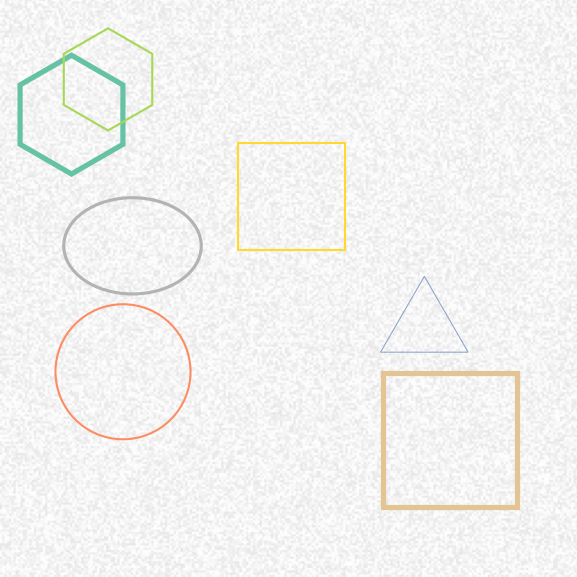[{"shape": "hexagon", "thickness": 2.5, "radius": 0.51, "center": [0.124, 0.801]}, {"shape": "circle", "thickness": 1, "radius": 0.58, "center": [0.213, 0.355]}, {"shape": "triangle", "thickness": 0.5, "radius": 0.44, "center": [0.735, 0.433]}, {"shape": "hexagon", "thickness": 1, "radius": 0.44, "center": [0.187, 0.862]}, {"shape": "square", "thickness": 1, "radius": 0.46, "center": [0.505, 0.658]}, {"shape": "square", "thickness": 2.5, "radius": 0.58, "center": [0.779, 0.238]}, {"shape": "oval", "thickness": 1.5, "radius": 0.6, "center": [0.229, 0.573]}]